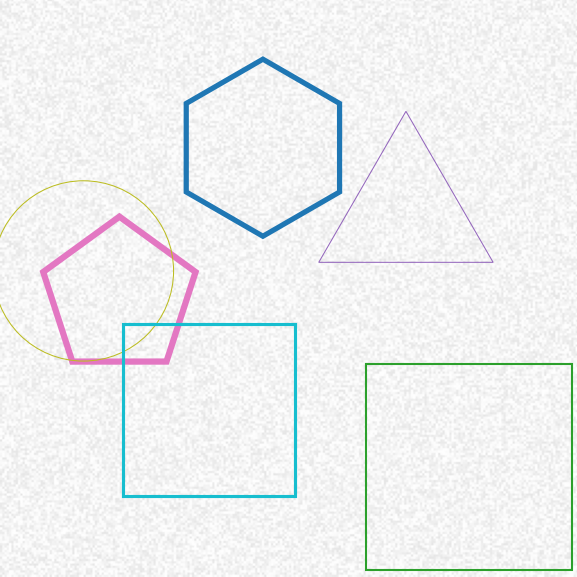[{"shape": "hexagon", "thickness": 2.5, "radius": 0.77, "center": [0.455, 0.743]}, {"shape": "square", "thickness": 1, "radius": 0.89, "center": [0.812, 0.19]}, {"shape": "triangle", "thickness": 0.5, "radius": 0.87, "center": [0.703, 0.632]}, {"shape": "pentagon", "thickness": 3, "radius": 0.69, "center": [0.207, 0.485]}, {"shape": "circle", "thickness": 0.5, "radius": 0.78, "center": [0.144, 0.53]}, {"shape": "square", "thickness": 1.5, "radius": 0.74, "center": [0.362, 0.288]}]